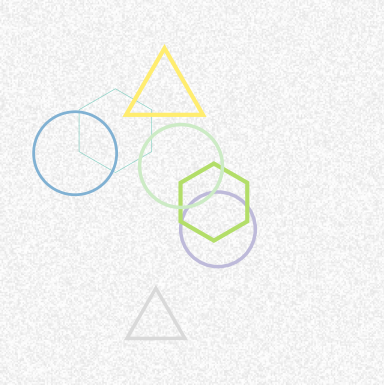[{"shape": "hexagon", "thickness": 0.5, "radius": 0.54, "center": [0.3, 0.661]}, {"shape": "circle", "thickness": 2.5, "radius": 0.48, "center": [0.566, 0.404]}, {"shape": "circle", "thickness": 2, "radius": 0.54, "center": [0.195, 0.602]}, {"shape": "hexagon", "thickness": 3, "radius": 0.5, "center": [0.556, 0.475]}, {"shape": "triangle", "thickness": 2.5, "radius": 0.43, "center": [0.405, 0.164]}, {"shape": "circle", "thickness": 2.5, "radius": 0.54, "center": [0.47, 0.569]}, {"shape": "triangle", "thickness": 3, "radius": 0.58, "center": [0.427, 0.759]}]